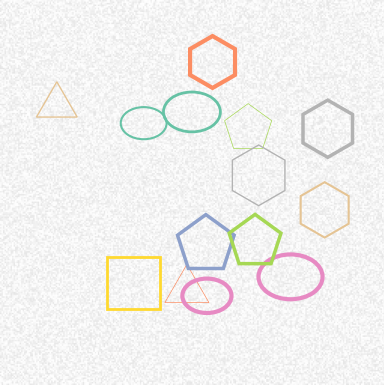[{"shape": "oval", "thickness": 2, "radius": 0.37, "center": [0.498, 0.709]}, {"shape": "oval", "thickness": 1.5, "radius": 0.3, "center": [0.373, 0.68]}, {"shape": "triangle", "thickness": 0.5, "radius": 0.33, "center": [0.485, 0.247]}, {"shape": "hexagon", "thickness": 3, "radius": 0.34, "center": [0.552, 0.839]}, {"shape": "pentagon", "thickness": 2.5, "radius": 0.39, "center": [0.535, 0.365]}, {"shape": "oval", "thickness": 3, "radius": 0.32, "center": [0.537, 0.232]}, {"shape": "oval", "thickness": 3, "radius": 0.42, "center": [0.755, 0.281]}, {"shape": "pentagon", "thickness": 2.5, "radius": 0.35, "center": [0.662, 0.372]}, {"shape": "pentagon", "thickness": 0.5, "radius": 0.32, "center": [0.645, 0.667]}, {"shape": "square", "thickness": 2, "radius": 0.34, "center": [0.347, 0.265]}, {"shape": "triangle", "thickness": 1, "radius": 0.31, "center": [0.148, 0.726]}, {"shape": "hexagon", "thickness": 1.5, "radius": 0.36, "center": [0.843, 0.455]}, {"shape": "hexagon", "thickness": 2.5, "radius": 0.37, "center": [0.851, 0.666]}, {"shape": "hexagon", "thickness": 1, "radius": 0.39, "center": [0.672, 0.545]}]